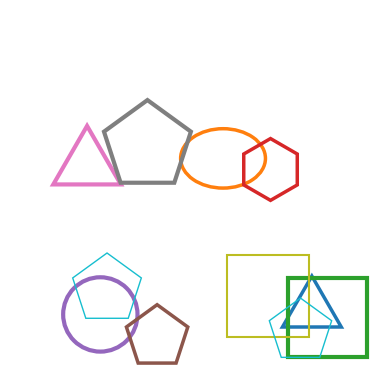[{"shape": "triangle", "thickness": 2.5, "radius": 0.44, "center": [0.81, 0.195]}, {"shape": "oval", "thickness": 2.5, "radius": 0.55, "center": [0.579, 0.589]}, {"shape": "square", "thickness": 3, "radius": 0.51, "center": [0.85, 0.175]}, {"shape": "hexagon", "thickness": 2.5, "radius": 0.4, "center": [0.703, 0.56]}, {"shape": "circle", "thickness": 3, "radius": 0.48, "center": [0.261, 0.183]}, {"shape": "pentagon", "thickness": 2.5, "radius": 0.42, "center": [0.408, 0.125]}, {"shape": "triangle", "thickness": 3, "radius": 0.51, "center": [0.226, 0.572]}, {"shape": "pentagon", "thickness": 3, "radius": 0.59, "center": [0.383, 0.621]}, {"shape": "square", "thickness": 1.5, "radius": 0.53, "center": [0.696, 0.231]}, {"shape": "pentagon", "thickness": 1, "radius": 0.47, "center": [0.278, 0.249]}, {"shape": "pentagon", "thickness": 1, "radius": 0.43, "center": [0.78, 0.141]}]